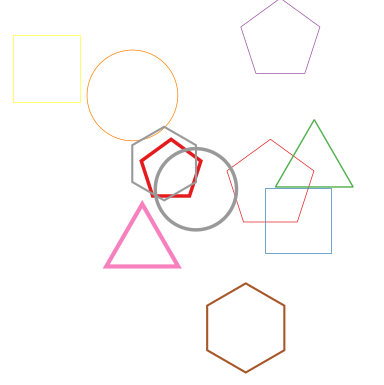[{"shape": "pentagon", "thickness": 0.5, "radius": 0.59, "center": [0.702, 0.52]}, {"shape": "pentagon", "thickness": 2.5, "radius": 0.41, "center": [0.444, 0.557]}, {"shape": "square", "thickness": 0.5, "radius": 0.43, "center": [0.773, 0.427]}, {"shape": "triangle", "thickness": 1, "radius": 0.58, "center": [0.816, 0.573]}, {"shape": "pentagon", "thickness": 0.5, "radius": 0.54, "center": [0.728, 0.897]}, {"shape": "circle", "thickness": 0.5, "radius": 0.59, "center": [0.344, 0.752]}, {"shape": "square", "thickness": 0.5, "radius": 0.43, "center": [0.121, 0.822]}, {"shape": "hexagon", "thickness": 1.5, "radius": 0.58, "center": [0.638, 0.148]}, {"shape": "triangle", "thickness": 3, "radius": 0.54, "center": [0.369, 0.362]}, {"shape": "circle", "thickness": 2.5, "radius": 0.53, "center": [0.509, 0.508]}, {"shape": "hexagon", "thickness": 1.5, "radius": 0.48, "center": [0.426, 0.575]}]